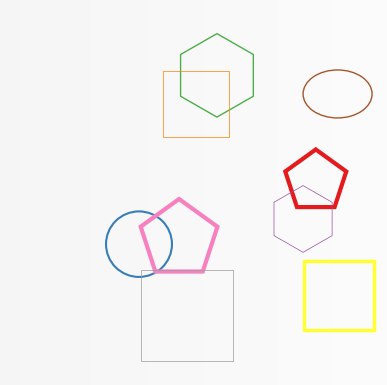[{"shape": "pentagon", "thickness": 3, "radius": 0.41, "center": [0.815, 0.529]}, {"shape": "circle", "thickness": 1.5, "radius": 0.43, "center": [0.359, 0.366]}, {"shape": "hexagon", "thickness": 1, "radius": 0.54, "center": [0.56, 0.804]}, {"shape": "hexagon", "thickness": 0.5, "radius": 0.43, "center": [0.782, 0.431]}, {"shape": "square", "thickness": 0.5, "radius": 0.43, "center": [0.506, 0.731]}, {"shape": "square", "thickness": 2.5, "radius": 0.45, "center": [0.875, 0.232]}, {"shape": "oval", "thickness": 1, "radius": 0.45, "center": [0.871, 0.756]}, {"shape": "pentagon", "thickness": 3, "radius": 0.52, "center": [0.462, 0.379]}, {"shape": "square", "thickness": 0.5, "radius": 0.6, "center": [0.483, 0.181]}]